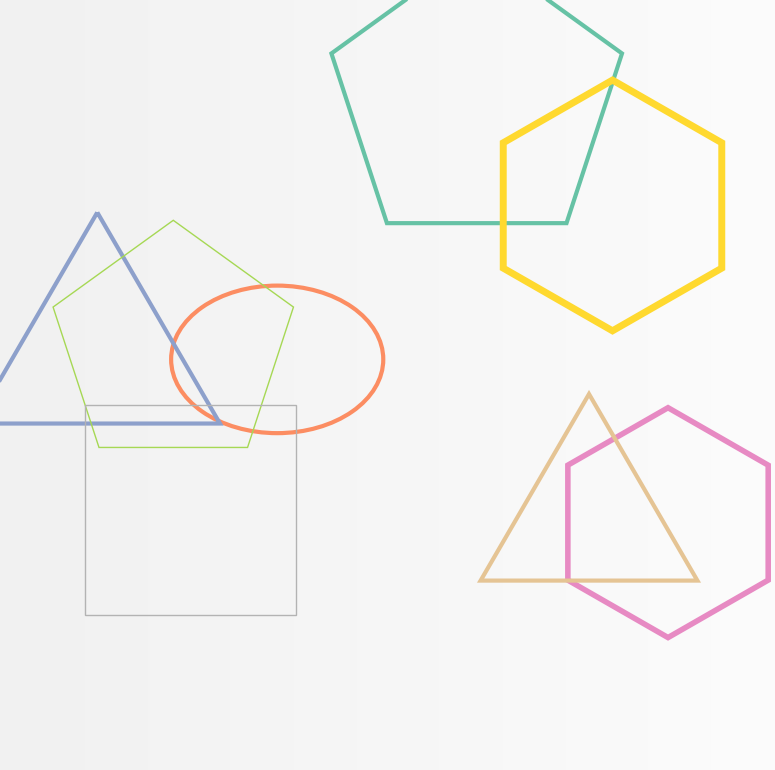[{"shape": "pentagon", "thickness": 1.5, "radius": 0.99, "center": [0.615, 0.87]}, {"shape": "oval", "thickness": 1.5, "radius": 0.68, "center": [0.358, 0.533]}, {"shape": "triangle", "thickness": 1.5, "radius": 0.91, "center": [0.126, 0.541]}, {"shape": "hexagon", "thickness": 2, "radius": 0.75, "center": [0.862, 0.321]}, {"shape": "pentagon", "thickness": 0.5, "radius": 0.82, "center": [0.224, 0.551]}, {"shape": "hexagon", "thickness": 2.5, "radius": 0.81, "center": [0.79, 0.733]}, {"shape": "triangle", "thickness": 1.5, "radius": 0.81, "center": [0.76, 0.327]}, {"shape": "square", "thickness": 0.5, "radius": 0.68, "center": [0.246, 0.338]}]